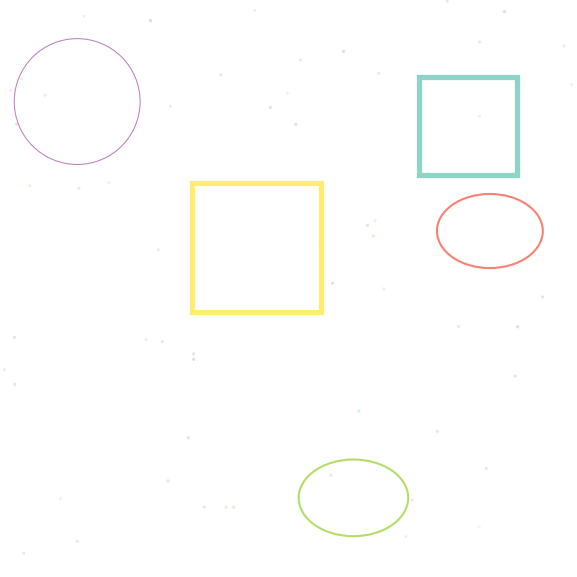[{"shape": "square", "thickness": 2.5, "radius": 0.42, "center": [0.81, 0.781]}, {"shape": "oval", "thickness": 1, "radius": 0.46, "center": [0.848, 0.599]}, {"shape": "oval", "thickness": 1, "radius": 0.47, "center": [0.612, 0.137]}, {"shape": "circle", "thickness": 0.5, "radius": 0.54, "center": [0.134, 0.823]}, {"shape": "square", "thickness": 2.5, "radius": 0.56, "center": [0.444, 0.571]}]